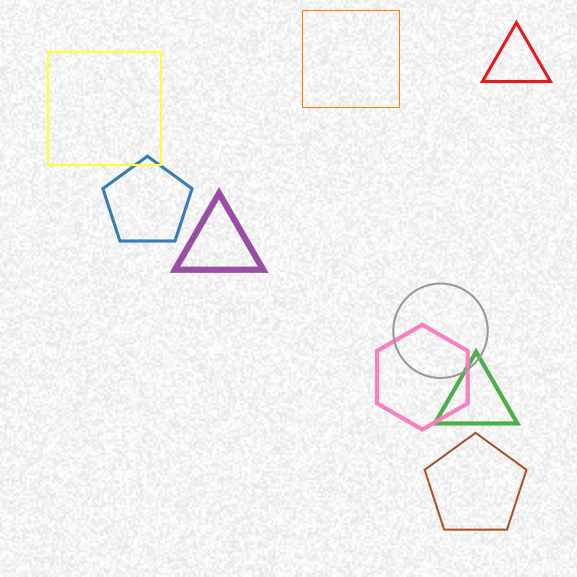[{"shape": "triangle", "thickness": 1.5, "radius": 0.34, "center": [0.894, 0.892]}, {"shape": "pentagon", "thickness": 1.5, "radius": 0.41, "center": [0.255, 0.647]}, {"shape": "triangle", "thickness": 2, "radius": 0.41, "center": [0.824, 0.307]}, {"shape": "triangle", "thickness": 3, "radius": 0.44, "center": [0.379, 0.576]}, {"shape": "square", "thickness": 0.5, "radius": 0.42, "center": [0.607, 0.898]}, {"shape": "square", "thickness": 1, "radius": 0.49, "center": [0.181, 0.811]}, {"shape": "pentagon", "thickness": 1, "radius": 0.46, "center": [0.824, 0.157]}, {"shape": "hexagon", "thickness": 2, "radius": 0.45, "center": [0.731, 0.346]}, {"shape": "circle", "thickness": 1, "radius": 0.41, "center": [0.763, 0.426]}]